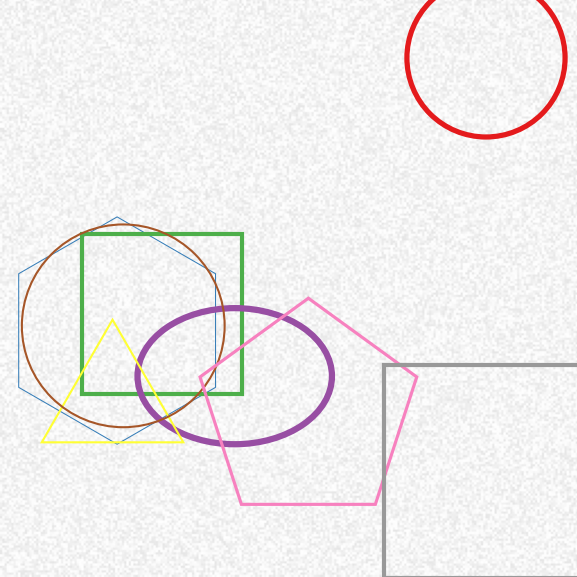[{"shape": "circle", "thickness": 2.5, "radius": 0.68, "center": [0.842, 0.899]}, {"shape": "hexagon", "thickness": 0.5, "radius": 0.98, "center": [0.203, 0.427]}, {"shape": "square", "thickness": 2, "radius": 0.69, "center": [0.281, 0.456]}, {"shape": "oval", "thickness": 3, "radius": 0.84, "center": [0.406, 0.348]}, {"shape": "triangle", "thickness": 1, "radius": 0.71, "center": [0.195, 0.304]}, {"shape": "circle", "thickness": 1, "radius": 0.88, "center": [0.213, 0.435]}, {"shape": "pentagon", "thickness": 1.5, "radius": 0.99, "center": [0.534, 0.285]}, {"shape": "square", "thickness": 2, "radius": 0.92, "center": [0.85, 0.183]}]